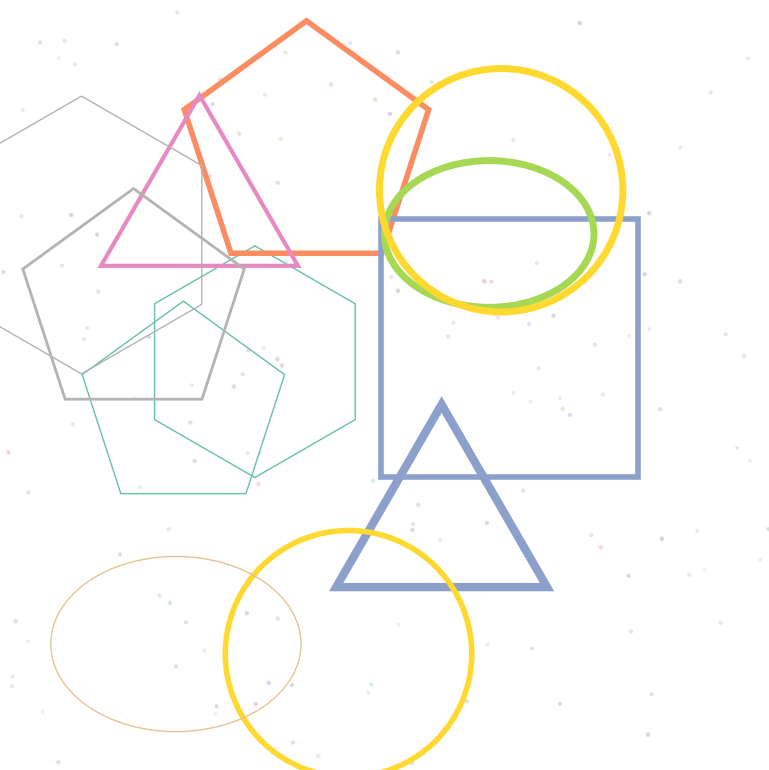[{"shape": "hexagon", "thickness": 0.5, "radius": 0.75, "center": [0.331, 0.53]}, {"shape": "pentagon", "thickness": 0.5, "radius": 0.69, "center": [0.238, 0.471]}, {"shape": "pentagon", "thickness": 2, "radius": 0.83, "center": [0.398, 0.806]}, {"shape": "triangle", "thickness": 3, "radius": 0.79, "center": [0.574, 0.317]}, {"shape": "square", "thickness": 2, "radius": 0.83, "center": [0.661, 0.548]}, {"shape": "triangle", "thickness": 1.5, "radius": 0.74, "center": [0.259, 0.729]}, {"shape": "oval", "thickness": 2.5, "radius": 0.68, "center": [0.635, 0.696]}, {"shape": "circle", "thickness": 2, "radius": 0.8, "center": [0.453, 0.151]}, {"shape": "circle", "thickness": 2.5, "radius": 0.79, "center": [0.651, 0.753]}, {"shape": "oval", "thickness": 0.5, "radius": 0.81, "center": [0.228, 0.164]}, {"shape": "hexagon", "thickness": 0.5, "radius": 0.9, "center": [0.106, 0.695]}, {"shape": "pentagon", "thickness": 1, "radius": 0.76, "center": [0.173, 0.604]}]